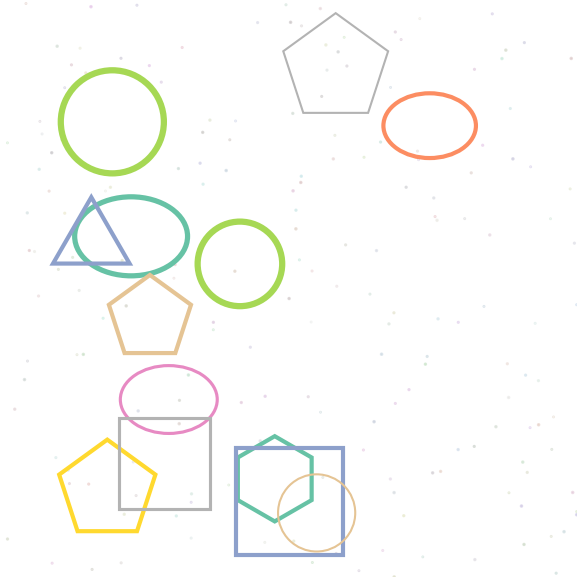[{"shape": "hexagon", "thickness": 2, "radius": 0.37, "center": [0.476, 0.17]}, {"shape": "oval", "thickness": 2.5, "radius": 0.49, "center": [0.227, 0.59]}, {"shape": "oval", "thickness": 2, "radius": 0.4, "center": [0.744, 0.782]}, {"shape": "triangle", "thickness": 2, "radius": 0.38, "center": [0.158, 0.581]}, {"shape": "square", "thickness": 2, "radius": 0.47, "center": [0.501, 0.131]}, {"shape": "oval", "thickness": 1.5, "radius": 0.42, "center": [0.292, 0.307]}, {"shape": "circle", "thickness": 3, "radius": 0.37, "center": [0.415, 0.542]}, {"shape": "circle", "thickness": 3, "radius": 0.45, "center": [0.195, 0.788]}, {"shape": "pentagon", "thickness": 2, "radius": 0.44, "center": [0.186, 0.15]}, {"shape": "circle", "thickness": 1, "radius": 0.33, "center": [0.548, 0.111]}, {"shape": "pentagon", "thickness": 2, "radius": 0.37, "center": [0.26, 0.448]}, {"shape": "pentagon", "thickness": 1, "radius": 0.48, "center": [0.581, 0.881]}, {"shape": "square", "thickness": 1.5, "radius": 0.39, "center": [0.284, 0.196]}]